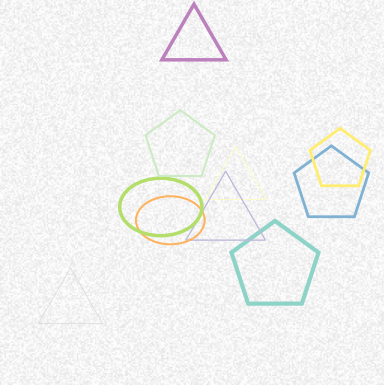[{"shape": "pentagon", "thickness": 3, "radius": 0.59, "center": [0.714, 0.307]}, {"shape": "triangle", "thickness": 0.5, "radius": 0.46, "center": [0.612, 0.527]}, {"shape": "triangle", "thickness": 1, "radius": 0.6, "center": [0.586, 0.436]}, {"shape": "pentagon", "thickness": 2, "radius": 0.51, "center": [0.861, 0.519]}, {"shape": "oval", "thickness": 1.5, "radius": 0.45, "center": [0.442, 0.428]}, {"shape": "oval", "thickness": 2.5, "radius": 0.53, "center": [0.418, 0.462]}, {"shape": "triangle", "thickness": 0.5, "radius": 0.48, "center": [0.183, 0.208]}, {"shape": "triangle", "thickness": 2.5, "radius": 0.48, "center": [0.504, 0.893]}, {"shape": "pentagon", "thickness": 1.5, "radius": 0.47, "center": [0.468, 0.619]}, {"shape": "pentagon", "thickness": 2, "radius": 0.41, "center": [0.883, 0.584]}]